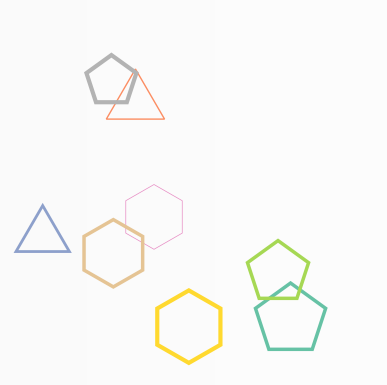[{"shape": "pentagon", "thickness": 2.5, "radius": 0.48, "center": [0.75, 0.17]}, {"shape": "triangle", "thickness": 1, "radius": 0.43, "center": [0.35, 0.734]}, {"shape": "triangle", "thickness": 2, "radius": 0.4, "center": [0.11, 0.386]}, {"shape": "hexagon", "thickness": 0.5, "radius": 0.42, "center": [0.397, 0.437]}, {"shape": "pentagon", "thickness": 2.5, "radius": 0.41, "center": [0.718, 0.292]}, {"shape": "hexagon", "thickness": 3, "radius": 0.47, "center": [0.487, 0.152]}, {"shape": "hexagon", "thickness": 2.5, "radius": 0.44, "center": [0.292, 0.342]}, {"shape": "pentagon", "thickness": 3, "radius": 0.34, "center": [0.288, 0.789]}]